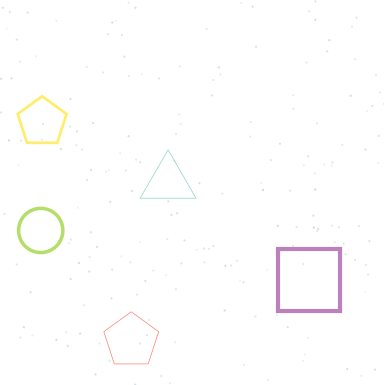[{"shape": "triangle", "thickness": 0.5, "radius": 0.42, "center": [0.437, 0.527]}, {"shape": "pentagon", "thickness": 0.5, "radius": 0.37, "center": [0.341, 0.115]}, {"shape": "circle", "thickness": 2.5, "radius": 0.29, "center": [0.106, 0.401]}, {"shape": "square", "thickness": 3, "radius": 0.4, "center": [0.803, 0.272]}, {"shape": "pentagon", "thickness": 2, "radius": 0.33, "center": [0.109, 0.683]}]